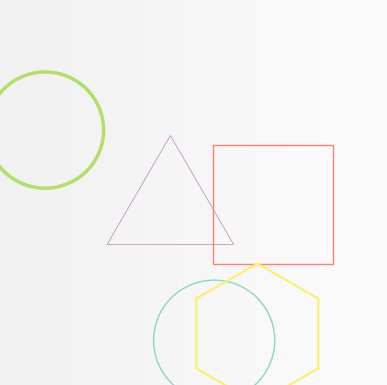[{"shape": "circle", "thickness": 1, "radius": 0.78, "center": [0.553, 0.116]}, {"shape": "square", "thickness": 1, "radius": 0.77, "center": [0.706, 0.468]}, {"shape": "circle", "thickness": 2.5, "radius": 0.75, "center": [0.116, 0.662]}, {"shape": "triangle", "thickness": 0.5, "radius": 0.94, "center": [0.44, 0.459]}, {"shape": "hexagon", "thickness": 1.5, "radius": 0.91, "center": [0.664, 0.134]}]